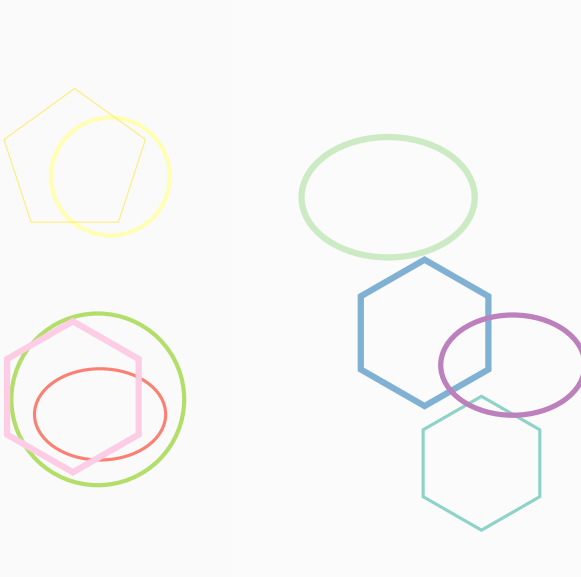[{"shape": "hexagon", "thickness": 1.5, "radius": 0.58, "center": [0.828, 0.197]}, {"shape": "circle", "thickness": 2, "radius": 0.51, "center": [0.19, 0.693]}, {"shape": "oval", "thickness": 1.5, "radius": 0.56, "center": [0.172, 0.282]}, {"shape": "hexagon", "thickness": 3, "radius": 0.63, "center": [0.73, 0.423]}, {"shape": "circle", "thickness": 2, "radius": 0.74, "center": [0.168, 0.308]}, {"shape": "hexagon", "thickness": 3, "radius": 0.65, "center": [0.125, 0.312]}, {"shape": "oval", "thickness": 2.5, "radius": 0.62, "center": [0.882, 0.367]}, {"shape": "oval", "thickness": 3, "radius": 0.74, "center": [0.668, 0.658]}, {"shape": "pentagon", "thickness": 0.5, "radius": 0.64, "center": [0.129, 0.718]}]